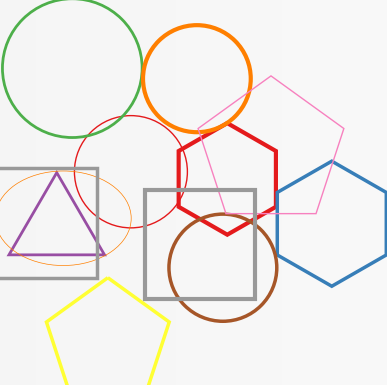[{"shape": "hexagon", "thickness": 3, "radius": 0.72, "center": [0.587, 0.535]}, {"shape": "circle", "thickness": 1, "radius": 0.73, "center": [0.338, 0.554]}, {"shape": "hexagon", "thickness": 2.5, "radius": 0.81, "center": [0.856, 0.419]}, {"shape": "circle", "thickness": 2, "radius": 0.9, "center": [0.187, 0.823]}, {"shape": "triangle", "thickness": 2, "radius": 0.71, "center": [0.146, 0.409]}, {"shape": "circle", "thickness": 3, "radius": 0.7, "center": [0.508, 0.796]}, {"shape": "oval", "thickness": 0.5, "radius": 0.88, "center": [0.163, 0.433]}, {"shape": "pentagon", "thickness": 2.5, "radius": 0.83, "center": [0.278, 0.112]}, {"shape": "circle", "thickness": 2.5, "radius": 0.7, "center": [0.575, 0.305]}, {"shape": "pentagon", "thickness": 1, "radius": 0.99, "center": [0.699, 0.605]}, {"shape": "square", "thickness": 3, "radius": 0.71, "center": [0.517, 0.365]}, {"shape": "square", "thickness": 2.5, "radius": 0.72, "center": [0.107, 0.42]}]